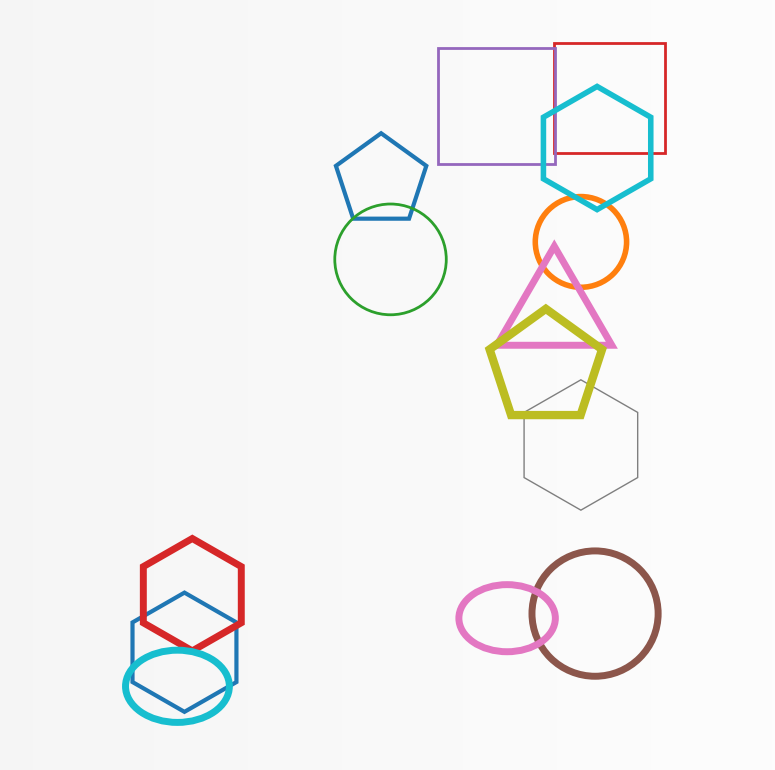[{"shape": "hexagon", "thickness": 1.5, "radius": 0.39, "center": [0.238, 0.153]}, {"shape": "pentagon", "thickness": 1.5, "radius": 0.31, "center": [0.492, 0.766]}, {"shape": "circle", "thickness": 2, "radius": 0.29, "center": [0.75, 0.686]}, {"shape": "circle", "thickness": 1, "radius": 0.36, "center": [0.504, 0.663]}, {"shape": "hexagon", "thickness": 2.5, "radius": 0.36, "center": [0.248, 0.228]}, {"shape": "square", "thickness": 1, "radius": 0.36, "center": [0.786, 0.873]}, {"shape": "square", "thickness": 1, "radius": 0.38, "center": [0.64, 0.862]}, {"shape": "circle", "thickness": 2.5, "radius": 0.41, "center": [0.768, 0.203]}, {"shape": "oval", "thickness": 2.5, "radius": 0.31, "center": [0.654, 0.197]}, {"shape": "triangle", "thickness": 2.5, "radius": 0.43, "center": [0.715, 0.594]}, {"shape": "hexagon", "thickness": 0.5, "radius": 0.42, "center": [0.75, 0.422]}, {"shape": "pentagon", "thickness": 3, "radius": 0.38, "center": [0.704, 0.523]}, {"shape": "hexagon", "thickness": 2, "radius": 0.4, "center": [0.77, 0.808]}, {"shape": "oval", "thickness": 2.5, "radius": 0.33, "center": [0.229, 0.109]}]